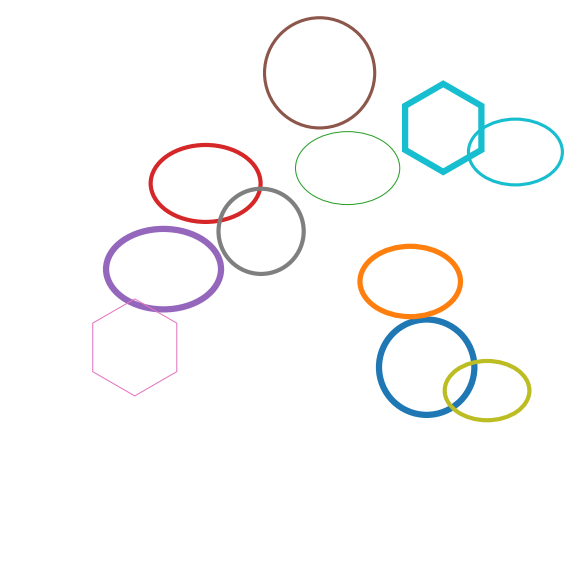[{"shape": "circle", "thickness": 3, "radius": 0.41, "center": [0.739, 0.363]}, {"shape": "oval", "thickness": 2.5, "radius": 0.44, "center": [0.71, 0.512]}, {"shape": "oval", "thickness": 0.5, "radius": 0.45, "center": [0.602, 0.708]}, {"shape": "oval", "thickness": 2, "radius": 0.48, "center": [0.356, 0.681]}, {"shape": "oval", "thickness": 3, "radius": 0.5, "center": [0.283, 0.533]}, {"shape": "circle", "thickness": 1.5, "radius": 0.48, "center": [0.553, 0.873]}, {"shape": "hexagon", "thickness": 0.5, "radius": 0.42, "center": [0.233, 0.398]}, {"shape": "circle", "thickness": 2, "radius": 0.37, "center": [0.452, 0.599]}, {"shape": "oval", "thickness": 2, "radius": 0.37, "center": [0.843, 0.323]}, {"shape": "hexagon", "thickness": 3, "radius": 0.38, "center": [0.768, 0.778]}, {"shape": "oval", "thickness": 1.5, "radius": 0.41, "center": [0.892, 0.736]}]